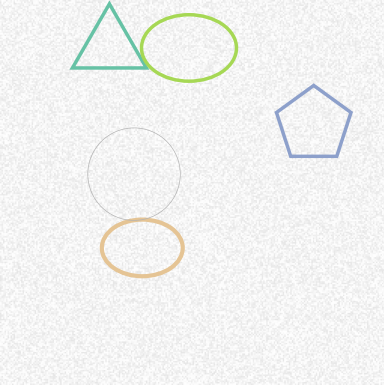[{"shape": "triangle", "thickness": 2.5, "radius": 0.55, "center": [0.284, 0.879]}, {"shape": "pentagon", "thickness": 2.5, "radius": 0.51, "center": [0.815, 0.676]}, {"shape": "oval", "thickness": 2.5, "radius": 0.62, "center": [0.491, 0.875]}, {"shape": "oval", "thickness": 3, "radius": 0.53, "center": [0.37, 0.356]}, {"shape": "circle", "thickness": 0.5, "radius": 0.6, "center": [0.348, 0.548]}]